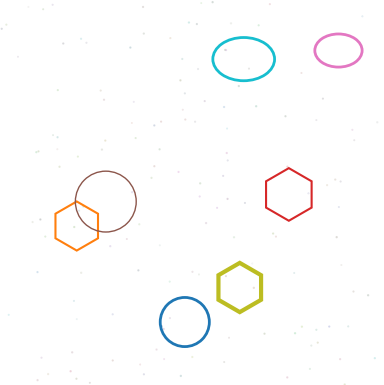[{"shape": "circle", "thickness": 2, "radius": 0.32, "center": [0.48, 0.164]}, {"shape": "hexagon", "thickness": 1.5, "radius": 0.32, "center": [0.199, 0.413]}, {"shape": "hexagon", "thickness": 1.5, "radius": 0.34, "center": [0.75, 0.495]}, {"shape": "circle", "thickness": 1, "radius": 0.4, "center": [0.275, 0.476]}, {"shape": "oval", "thickness": 2, "radius": 0.31, "center": [0.879, 0.869]}, {"shape": "hexagon", "thickness": 3, "radius": 0.32, "center": [0.623, 0.253]}, {"shape": "oval", "thickness": 2, "radius": 0.4, "center": [0.633, 0.846]}]